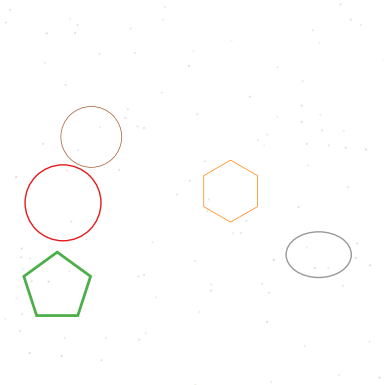[{"shape": "circle", "thickness": 1, "radius": 0.49, "center": [0.164, 0.473]}, {"shape": "pentagon", "thickness": 2, "radius": 0.46, "center": [0.149, 0.254]}, {"shape": "hexagon", "thickness": 0.5, "radius": 0.4, "center": [0.599, 0.504]}, {"shape": "circle", "thickness": 0.5, "radius": 0.4, "center": [0.237, 0.644]}, {"shape": "oval", "thickness": 1, "radius": 0.42, "center": [0.828, 0.339]}]